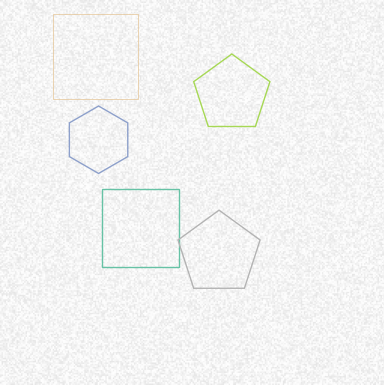[{"shape": "square", "thickness": 1, "radius": 0.5, "center": [0.365, 0.408]}, {"shape": "hexagon", "thickness": 1, "radius": 0.44, "center": [0.256, 0.637]}, {"shape": "pentagon", "thickness": 1, "radius": 0.52, "center": [0.602, 0.756]}, {"shape": "square", "thickness": 0.5, "radius": 0.55, "center": [0.247, 0.853]}, {"shape": "pentagon", "thickness": 1, "radius": 0.56, "center": [0.569, 0.342]}]